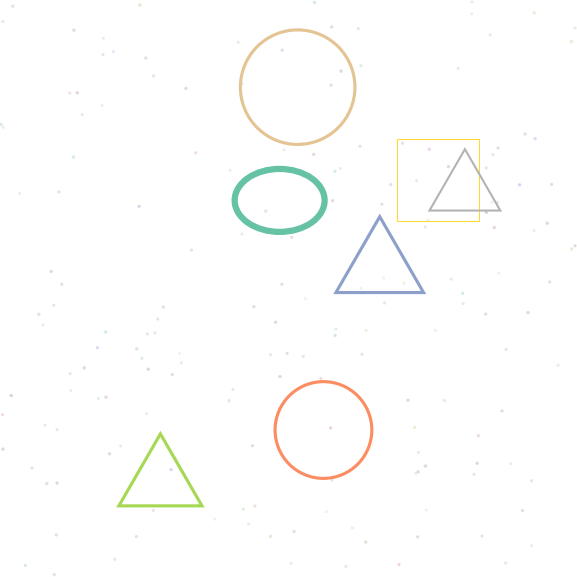[{"shape": "oval", "thickness": 3, "radius": 0.39, "center": [0.484, 0.652]}, {"shape": "circle", "thickness": 1.5, "radius": 0.42, "center": [0.56, 0.255]}, {"shape": "triangle", "thickness": 1.5, "radius": 0.44, "center": [0.658, 0.536]}, {"shape": "triangle", "thickness": 1.5, "radius": 0.42, "center": [0.278, 0.165]}, {"shape": "square", "thickness": 0.5, "radius": 0.35, "center": [0.759, 0.688]}, {"shape": "circle", "thickness": 1.5, "radius": 0.5, "center": [0.515, 0.848]}, {"shape": "triangle", "thickness": 1, "radius": 0.35, "center": [0.805, 0.67]}]